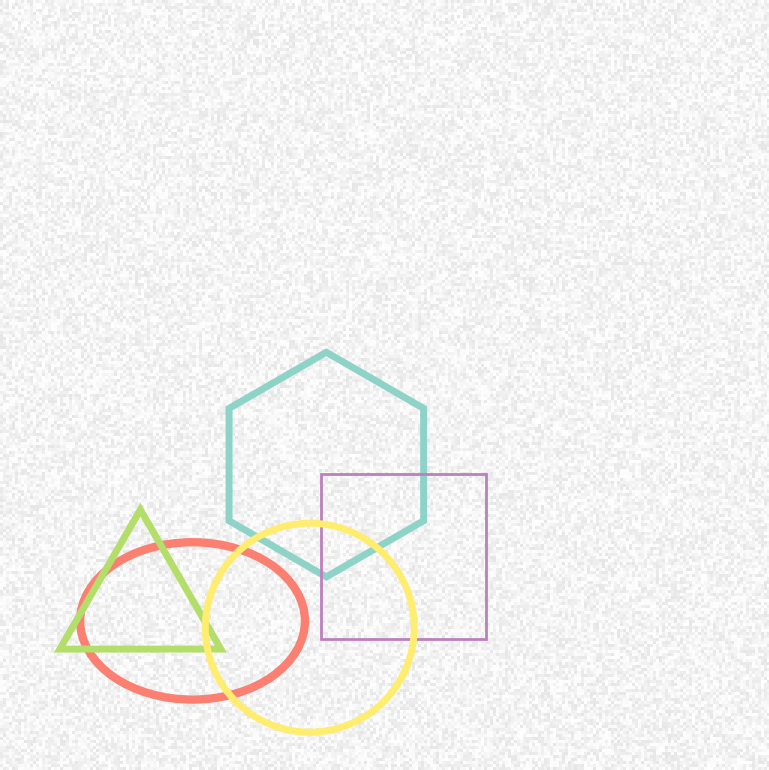[{"shape": "hexagon", "thickness": 2.5, "radius": 0.73, "center": [0.424, 0.397]}, {"shape": "oval", "thickness": 3, "radius": 0.73, "center": [0.25, 0.194]}, {"shape": "triangle", "thickness": 2.5, "radius": 0.6, "center": [0.182, 0.217]}, {"shape": "square", "thickness": 1, "radius": 0.53, "center": [0.524, 0.277]}, {"shape": "circle", "thickness": 2.5, "radius": 0.68, "center": [0.402, 0.185]}]